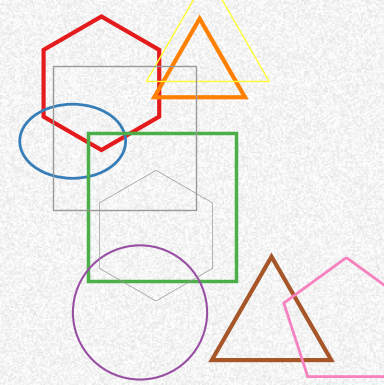[{"shape": "hexagon", "thickness": 3, "radius": 0.87, "center": [0.263, 0.784]}, {"shape": "oval", "thickness": 2, "radius": 0.69, "center": [0.189, 0.633]}, {"shape": "square", "thickness": 2.5, "radius": 0.96, "center": [0.421, 0.462]}, {"shape": "circle", "thickness": 1.5, "radius": 0.87, "center": [0.364, 0.188]}, {"shape": "triangle", "thickness": 3, "radius": 0.68, "center": [0.519, 0.815]}, {"shape": "triangle", "thickness": 1, "radius": 0.92, "center": [0.54, 0.881]}, {"shape": "triangle", "thickness": 3, "radius": 0.9, "center": [0.705, 0.154]}, {"shape": "pentagon", "thickness": 2, "radius": 0.85, "center": [0.9, 0.16]}, {"shape": "square", "thickness": 1, "radius": 0.93, "center": [0.324, 0.641]}, {"shape": "hexagon", "thickness": 0.5, "radius": 0.85, "center": [0.405, 0.388]}]